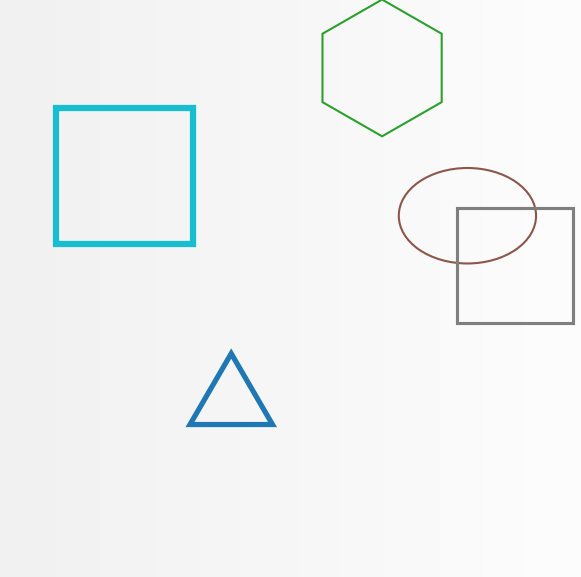[{"shape": "triangle", "thickness": 2.5, "radius": 0.41, "center": [0.398, 0.305]}, {"shape": "hexagon", "thickness": 1, "radius": 0.59, "center": [0.657, 0.882]}, {"shape": "oval", "thickness": 1, "radius": 0.59, "center": [0.804, 0.626]}, {"shape": "square", "thickness": 1.5, "radius": 0.5, "center": [0.886, 0.539]}, {"shape": "square", "thickness": 3, "radius": 0.59, "center": [0.214, 0.694]}]